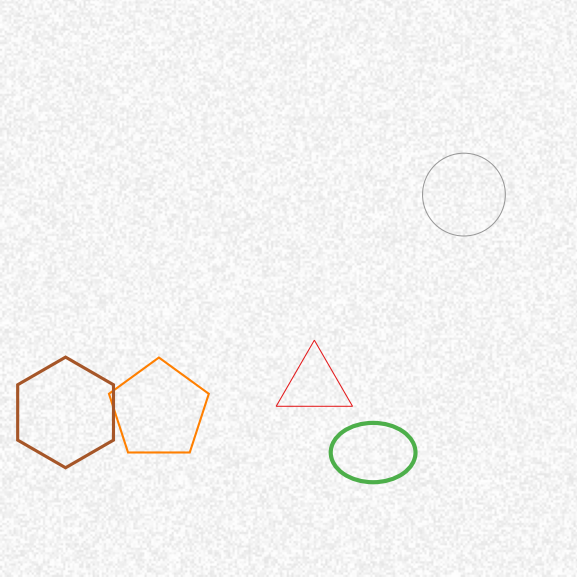[{"shape": "triangle", "thickness": 0.5, "radius": 0.38, "center": [0.544, 0.334]}, {"shape": "oval", "thickness": 2, "radius": 0.37, "center": [0.646, 0.215]}, {"shape": "pentagon", "thickness": 1, "radius": 0.45, "center": [0.275, 0.289]}, {"shape": "hexagon", "thickness": 1.5, "radius": 0.48, "center": [0.114, 0.285]}, {"shape": "circle", "thickness": 0.5, "radius": 0.36, "center": [0.803, 0.662]}]